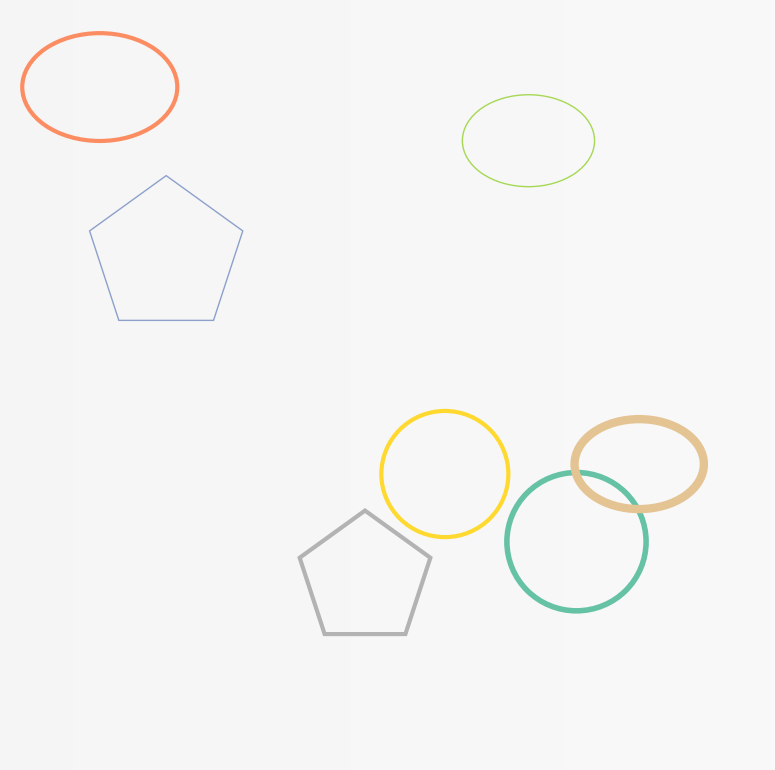[{"shape": "circle", "thickness": 2, "radius": 0.45, "center": [0.744, 0.297]}, {"shape": "oval", "thickness": 1.5, "radius": 0.5, "center": [0.129, 0.887]}, {"shape": "pentagon", "thickness": 0.5, "radius": 0.52, "center": [0.214, 0.668]}, {"shape": "oval", "thickness": 0.5, "radius": 0.43, "center": [0.682, 0.817]}, {"shape": "circle", "thickness": 1.5, "radius": 0.41, "center": [0.574, 0.384]}, {"shape": "oval", "thickness": 3, "radius": 0.42, "center": [0.825, 0.397]}, {"shape": "pentagon", "thickness": 1.5, "radius": 0.44, "center": [0.471, 0.248]}]